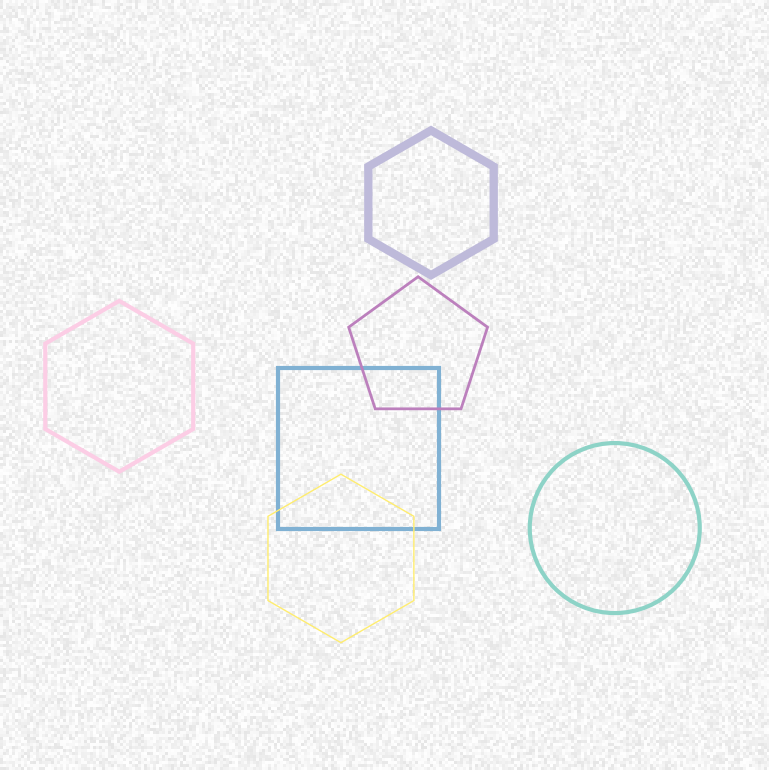[{"shape": "circle", "thickness": 1.5, "radius": 0.55, "center": [0.798, 0.314]}, {"shape": "hexagon", "thickness": 3, "radius": 0.47, "center": [0.56, 0.737]}, {"shape": "square", "thickness": 1.5, "radius": 0.52, "center": [0.466, 0.417]}, {"shape": "hexagon", "thickness": 1.5, "radius": 0.55, "center": [0.155, 0.498]}, {"shape": "pentagon", "thickness": 1, "radius": 0.47, "center": [0.543, 0.546]}, {"shape": "hexagon", "thickness": 0.5, "radius": 0.55, "center": [0.443, 0.275]}]